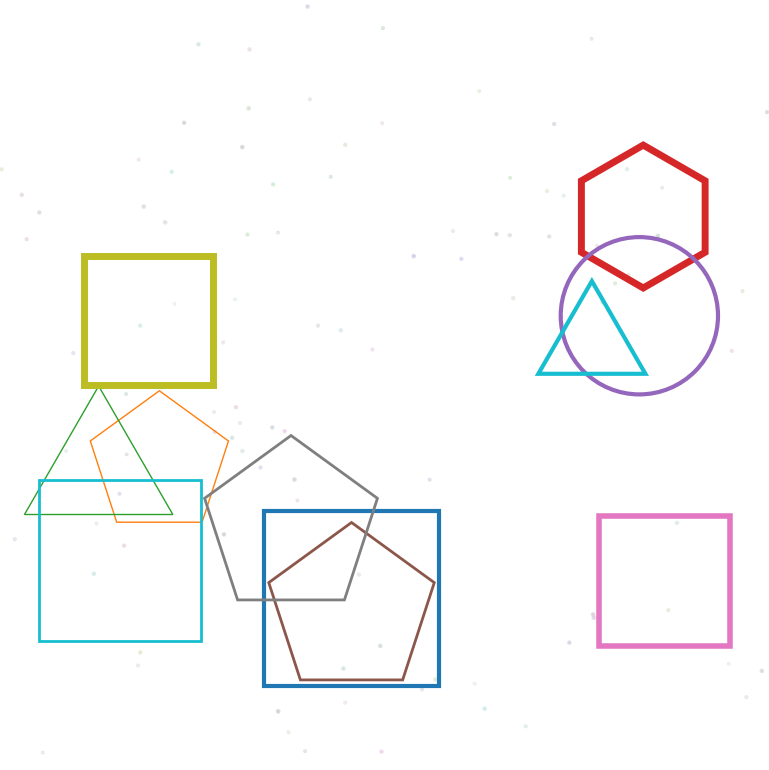[{"shape": "square", "thickness": 1.5, "radius": 0.57, "center": [0.457, 0.223]}, {"shape": "pentagon", "thickness": 0.5, "radius": 0.47, "center": [0.207, 0.398]}, {"shape": "triangle", "thickness": 0.5, "radius": 0.56, "center": [0.128, 0.387]}, {"shape": "hexagon", "thickness": 2.5, "radius": 0.46, "center": [0.835, 0.719]}, {"shape": "circle", "thickness": 1.5, "radius": 0.51, "center": [0.83, 0.59]}, {"shape": "pentagon", "thickness": 1, "radius": 0.57, "center": [0.457, 0.208]}, {"shape": "square", "thickness": 2, "radius": 0.42, "center": [0.863, 0.245]}, {"shape": "pentagon", "thickness": 1, "radius": 0.59, "center": [0.378, 0.316]}, {"shape": "square", "thickness": 2.5, "radius": 0.42, "center": [0.193, 0.584]}, {"shape": "triangle", "thickness": 1.5, "radius": 0.4, "center": [0.769, 0.555]}, {"shape": "square", "thickness": 1, "radius": 0.53, "center": [0.156, 0.272]}]